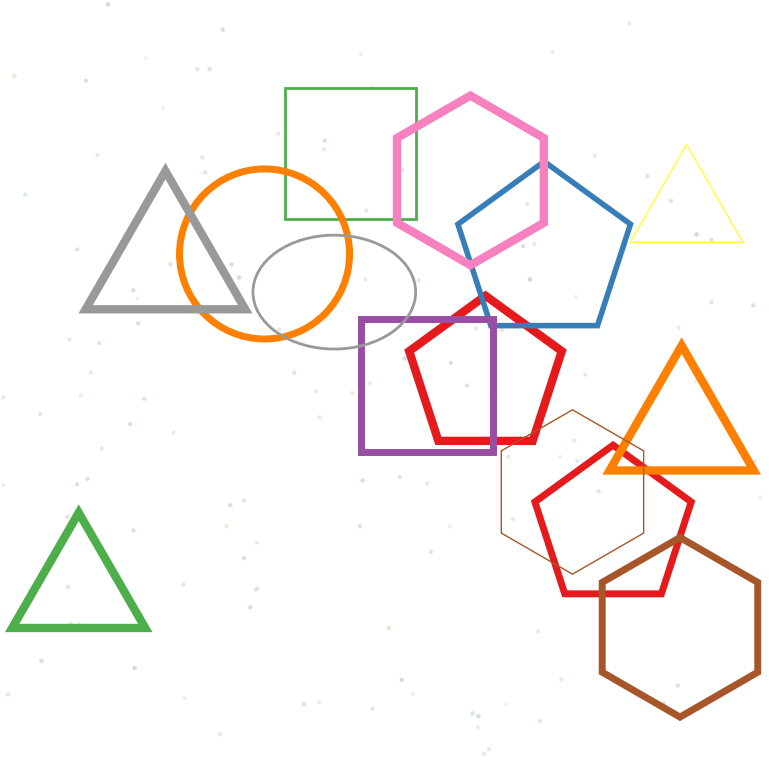[{"shape": "pentagon", "thickness": 2.5, "radius": 0.53, "center": [0.796, 0.315]}, {"shape": "pentagon", "thickness": 3, "radius": 0.52, "center": [0.63, 0.512]}, {"shape": "pentagon", "thickness": 2, "radius": 0.59, "center": [0.707, 0.672]}, {"shape": "square", "thickness": 1, "radius": 0.43, "center": [0.455, 0.801]}, {"shape": "triangle", "thickness": 3, "radius": 0.5, "center": [0.102, 0.234]}, {"shape": "square", "thickness": 2.5, "radius": 0.43, "center": [0.554, 0.5]}, {"shape": "circle", "thickness": 2.5, "radius": 0.55, "center": [0.344, 0.67]}, {"shape": "triangle", "thickness": 3, "radius": 0.54, "center": [0.885, 0.443]}, {"shape": "triangle", "thickness": 0.5, "radius": 0.42, "center": [0.892, 0.728]}, {"shape": "hexagon", "thickness": 2.5, "radius": 0.58, "center": [0.883, 0.185]}, {"shape": "hexagon", "thickness": 0.5, "radius": 0.53, "center": [0.743, 0.361]}, {"shape": "hexagon", "thickness": 3, "radius": 0.55, "center": [0.611, 0.766]}, {"shape": "triangle", "thickness": 3, "radius": 0.6, "center": [0.215, 0.658]}, {"shape": "oval", "thickness": 1, "radius": 0.53, "center": [0.434, 0.621]}]